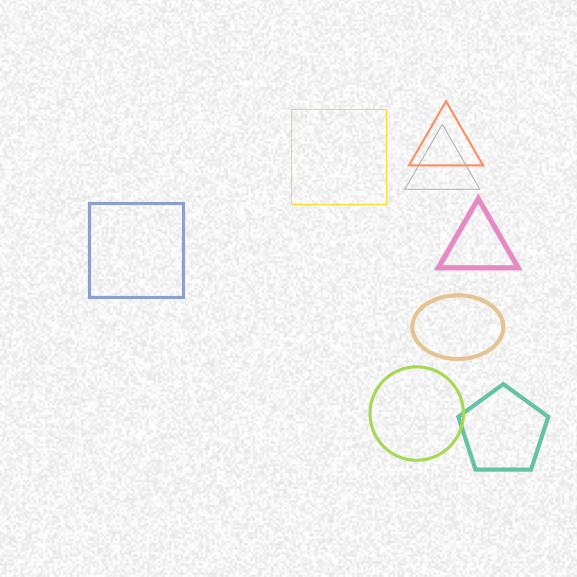[{"shape": "pentagon", "thickness": 2, "radius": 0.41, "center": [0.872, 0.252]}, {"shape": "triangle", "thickness": 1, "radius": 0.37, "center": [0.772, 0.75]}, {"shape": "square", "thickness": 1.5, "radius": 0.4, "center": [0.235, 0.566]}, {"shape": "triangle", "thickness": 2.5, "radius": 0.4, "center": [0.828, 0.575]}, {"shape": "circle", "thickness": 1.5, "radius": 0.4, "center": [0.722, 0.283]}, {"shape": "square", "thickness": 0.5, "radius": 0.41, "center": [0.586, 0.728]}, {"shape": "oval", "thickness": 2, "radius": 0.39, "center": [0.793, 0.433]}, {"shape": "triangle", "thickness": 0.5, "radius": 0.37, "center": [0.766, 0.709]}]